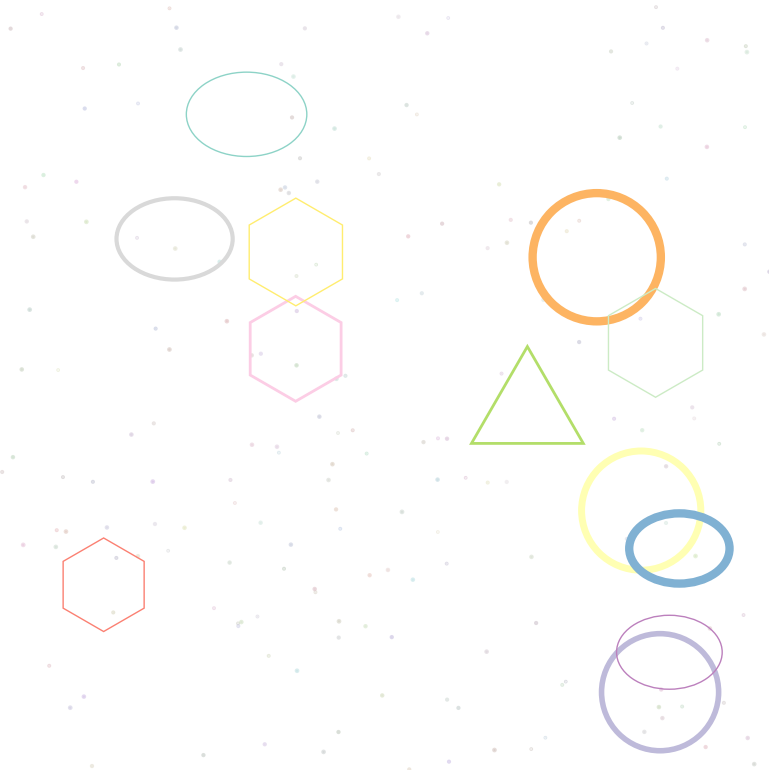[{"shape": "oval", "thickness": 0.5, "radius": 0.39, "center": [0.32, 0.852]}, {"shape": "circle", "thickness": 2.5, "radius": 0.39, "center": [0.833, 0.337]}, {"shape": "circle", "thickness": 2, "radius": 0.38, "center": [0.857, 0.101]}, {"shape": "hexagon", "thickness": 0.5, "radius": 0.3, "center": [0.135, 0.241]}, {"shape": "oval", "thickness": 3, "radius": 0.33, "center": [0.882, 0.288]}, {"shape": "circle", "thickness": 3, "radius": 0.42, "center": [0.775, 0.666]}, {"shape": "triangle", "thickness": 1, "radius": 0.42, "center": [0.685, 0.466]}, {"shape": "hexagon", "thickness": 1, "radius": 0.34, "center": [0.384, 0.547]}, {"shape": "oval", "thickness": 1.5, "radius": 0.38, "center": [0.227, 0.69]}, {"shape": "oval", "thickness": 0.5, "radius": 0.34, "center": [0.869, 0.153]}, {"shape": "hexagon", "thickness": 0.5, "radius": 0.35, "center": [0.851, 0.555]}, {"shape": "hexagon", "thickness": 0.5, "radius": 0.35, "center": [0.384, 0.673]}]